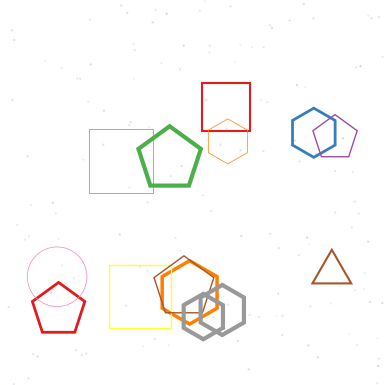[{"shape": "pentagon", "thickness": 2, "radius": 0.36, "center": [0.152, 0.195]}, {"shape": "square", "thickness": 1.5, "radius": 0.31, "center": [0.587, 0.722]}, {"shape": "hexagon", "thickness": 2, "radius": 0.32, "center": [0.815, 0.655]}, {"shape": "pentagon", "thickness": 3, "radius": 0.43, "center": [0.441, 0.587]}, {"shape": "square", "thickness": 0.5, "radius": 0.41, "center": [0.314, 0.581]}, {"shape": "pentagon", "thickness": 1, "radius": 0.3, "center": [0.87, 0.642]}, {"shape": "hexagon", "thickness": 2.5, "radius": 0.41, "center": [0.493, 0.241]}, {"shape": "hexagon", "thickness": 0.5, "radius": 0.29, "center": [0.592, 0.633]}, {"shape": "square", "thickness": 1, "radius": 0.41, "center": [0.364, 0.23]}, {"shape": "pentagon", "thickness": 1, "radius": 0.41, "center": [0.478, 0.254]}, {"shape": "triangle", "thickness": 1.5, "radius": 0.29, "center": [0.862, 0.293]}, {"shape": "circle", "thickness": 0.5, "radius": 0.39, "center": [0.148, 0.281]}, {"shape": "hexagon", "thickness": 3, "radius": 0.32, "center": [0.577, 0.195]}, {"shape": "hexagon", "thickness": 3, "radius": 0.29, "center": [0.528, 0.178]}]